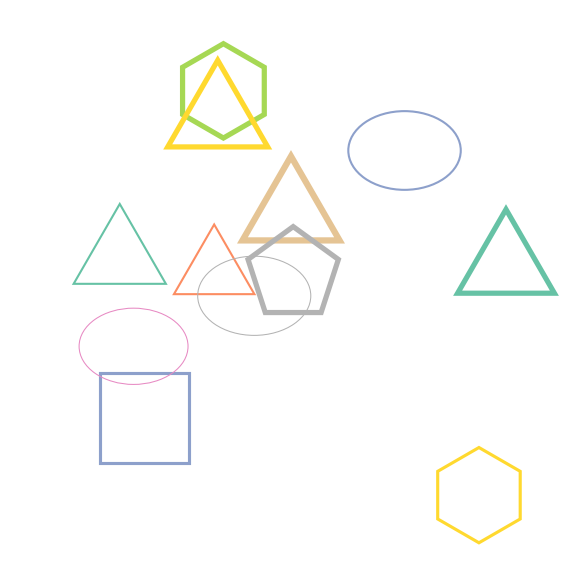[{"shape": "triangle", "thickness": 1, "radius": 0.46, "center": [0.207, 0.554]}, {"shape": "triangle", "thickness": 2.5, "radius": 0.48, "center": [0.876, 0.54]}, {"shape": "triangle", "thickness": 1, "radius": 0.4, "center": [0.371, 0.53]}, {"shape": "square", "thickness": 1.5, "radius": 0.39, "center": [0.251, 0.275]}, {"shape": "oval", "thickness": 1, "radius": 0.49, "center": [0.7, 0.739]}, {"shape": "oval", "thickness": 0.5, "radius": 0.47, "center": [0.231, 0.399]}, {"shape": "hexagon", "thickness": 2.5, "radius": 0.41, "center": [0.387, 0.842]}, {"shape": "hexagon", "thickness": 1.5, "radius": 0.41, "center": [0.829, 0.142]}, {"shape": "triangle", "thickness": 2.5, "radius": 0.5, "center": [0.377, 0.795]}, {"shape": "triangle", "thickness": 3, "radius": 0.49, "center": [0.504, 0.631]}, {"shape": "oval", "thickness": 0.5, "radius": 0.49, "center": [0.44, 0.487]}, {"shape": "pentagon", "thickness": 2.5, "radius": 0.41, "center": [0.508, 0.524]}]